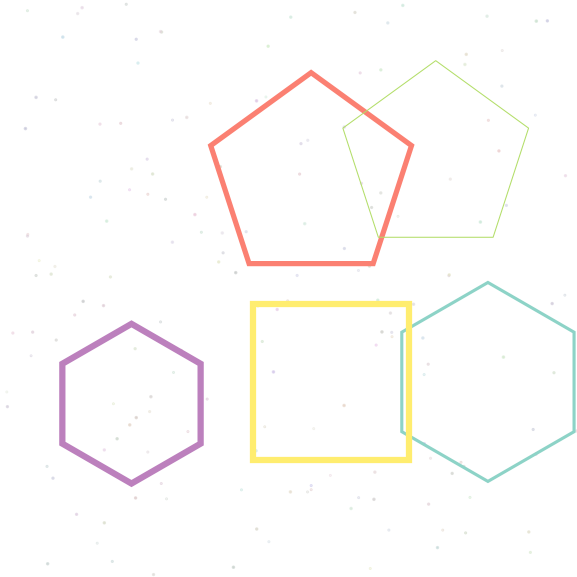[{"shape": "hexagon", "thickness": 1.5, "radius": 0.86, "center": [0.845, 0.338]}, {"shape": "pentagon", "thickness": 2.5, "radius": 0.91, "center": [0.539, 0.691]}, {"shape": "pentagon", "thickness": 0.5, "radius": 0.85, "center": [0.754, 0.725]}, {"shape": "hexagon", "thickness": 3, "radius": 0.69, "center": [0.228, 0.3]}, {"shape": "square", "thickness": 3, "radius": 0.67, "center": [0.573, 0.337]}]